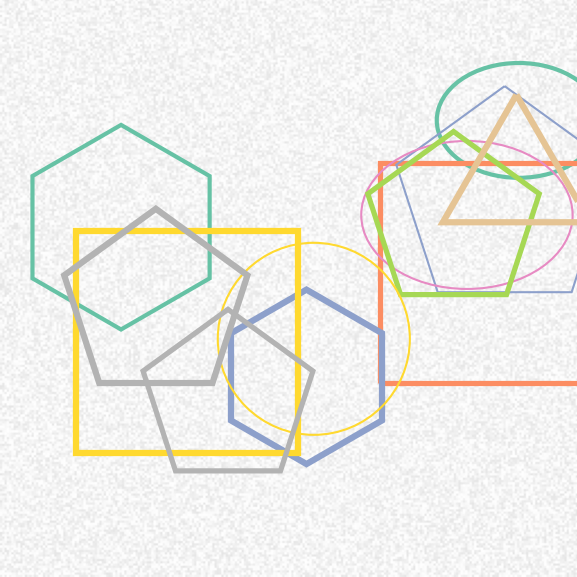[{"shape": "oval", "thickness": 2, "radius": 0.71, "center": [0.898, 0.791]}, {"shape": "hexagon", "thickness": 2, "radius": 0.89, "center": [0.21, 0.606]}, {"shape": "square", "thickness": 2.5, "radius": 0.95, "center": [0.85, 0.527]}, {"shape": "hexagon", "thickness": 3, "radius": 0.75, "center": [0.531, 0.347]}, {"shape": "pentagon", "thickness": 1, "radius": 0.99, "center": [0.874, 0.653]}, {"shape": "oval", "thickness": 1, "radius": 0.92, "center": [0.809, 0.627]}, {"shape": "pentagon", "thickness": 2.5, "radius": 0.78, "center": [0.785, 0.615]}, {"shape": "square", "thickness": 3, "radius": 0.96, "center": [0.324, 0.407]}, {"shape": "circle", "thickness": 1, "radius": 0.83, "center": [0.543, 0.412]}, {"shape": "triangle", "thickness": 3, "radius": 0.74, "center": [0.894, 0.688]}, {"shape": "pentagon", "thickness": 3, "radius": 0.83, "center": [0.27, 0.471]}, {"shape": "pentagon", "thickness": 2.5, "radius": 0.77, "center": [0.395, 0.309]}]